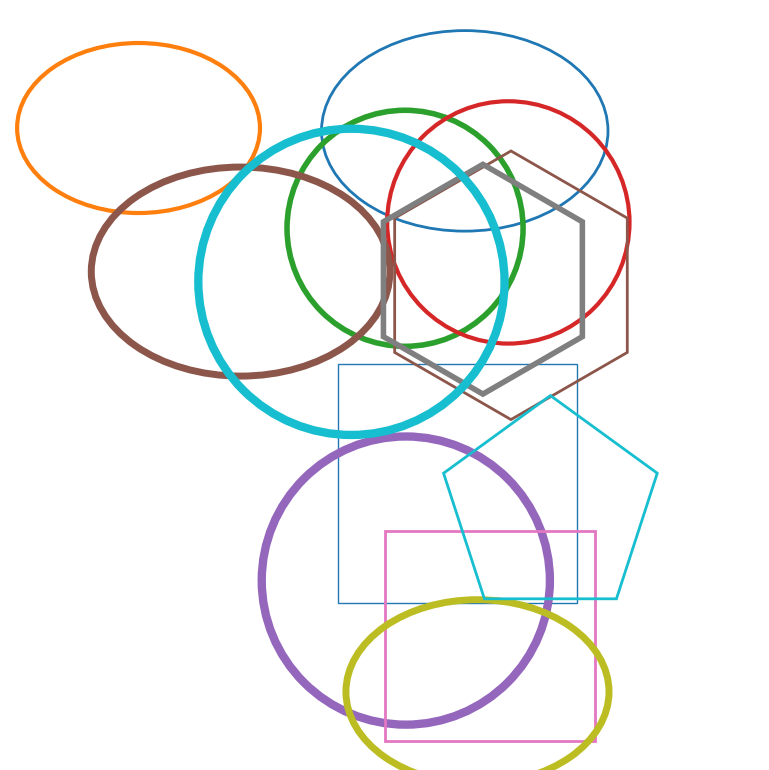[{"shape": "oval", "thickness": 1, "radius": 0.93, "center": [0.604, 0.83]}, {"shape": "square", "thickness": 0.5, "radius": 0.78, "center": [0.594, 0.372]}, {"shape": "oval", "thickness": 1.5, "radius": 0.79, "center": [0.18, 0.834]}, {"shape": "circle", "thickness": 2, "radius": 0.77, "center": [0.526, 0.704]}, {"shape": "circle", "thickness": 1.5, "radius": 0.79, "center": [0.66, 0.711]}, {"shape": "circle", "thickness": 3, "radius": 0.94, "center": [0.527, 0.246]}, {"shape": "hexagon", "thickness": 1, "radius": 0.87, "center": [0.664, 0.63]}, {"shape": "oval", "thickness": 2.5, "radius": 0.97, "center": [0.312, 0.647]}, {"shape": "square", "thickness": 1, "radius": 0.68, "center": [0.636, 0.174]}, {"shape": "hexagon", "thickness": 2, "radius": 0.75, "center": [0.627, 0.637]}, {"shape": "oval", "thickness": 2.5, "radius": 0.85, "center": [0.62, 0.102]}, {"shape": "circle", "thickness": 3, "radius": 0.99, "center": [0.456, 0.634]}, {"shape": "pentagon", "thickness": 1, "radius": 0.73, "center": [0.715, 0.34]}]